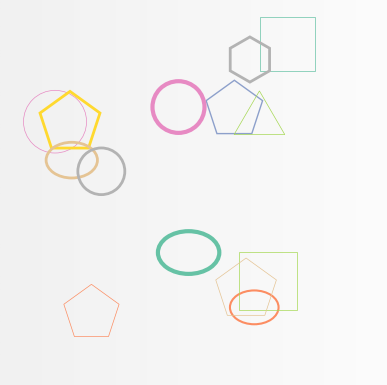[{"shape": "oval", "thickness": 3, "radius": 0.4, "center": [0.487, 0.344]}, {"shape": "square", "thickness": 0.5, "radius": 0.35, "center": [0.743, 0.886]}, {"shape": "pentagon", "thickness": 0.5, "radius": 0.37, "center": [0.236, 0.187]}, {"shape": "oval", "thickness": 1.5, "radius": 0.31, "center": [0.656, 0.202]}, {"shape": "pentagon", "thickness": 1, "radius": 0.38, "center": [0.605, 0.715]}, {"shape": "circle", "thickness": 0.5, "radius": 0.41, "center": [0.142, 0.684]}, {"shape": "circle", "thickness": 3, "radius": 0.34, "center": [0.461, 0.722]}, {"shape": "square", "thickness": 0.5, "radius": 0.37, "center": [0.692, 0.27]}, {"shape": "triangle", "thickness": 0.5, "radius": 0.38, "center": [0.669, 0.688]}, {"shape": "pentagon", "thickness": 2, "radius": 0.41, "center": [0.181, 0.681]}, {"shape": "oval", "thickness": 2, "radius": 0.33, "center": [0.185, 0.584]}, {"shape": "pentagon", "thickness": 0.5, "radius": 0.41, "center": [0.635, 0.247]}, {"shape": "hexagon", "thickness": 2, "radius": 0.29, "center": [0.645, 0.845]}, {"shape": "circle", "thickness": 2, "radius": 0.3, "center": [0.261, 0.555]}]